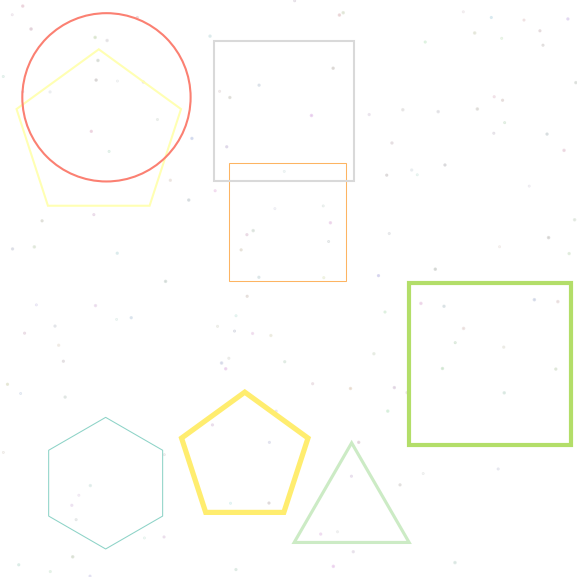[{"shape": "hexagon", "thickness": 0.5, "radius": 0.57, "center": [0.183, 0.162]}, {"shape": "pentagon", "thickness": 1, "radius": 0.75, "center": [0.171, 0.764]}, {"shape": "circle", "thickness": 1, "radius": 0.73, "center": [0.184, 0.831]}, {"shape": "square", "thickness": 0.5, "radius": 0.51, "center": [0.498, 0.615]}, {"shape": "square", "thickness": 2, "radius": 0.7, "center": [0.849, 0.369]}, {"shape": "square", "thickness": 1, "radius": 0.6, "center": [0.492, 0.807]}, {"shape": "triangle", "thickness": 1.5, "radius": 0.57, "center": [0.609, 0.117]}, {"shape": "pentagon", "thickness": 2.5, "radius": 0.58, "center": [0.424, 0.205]}]